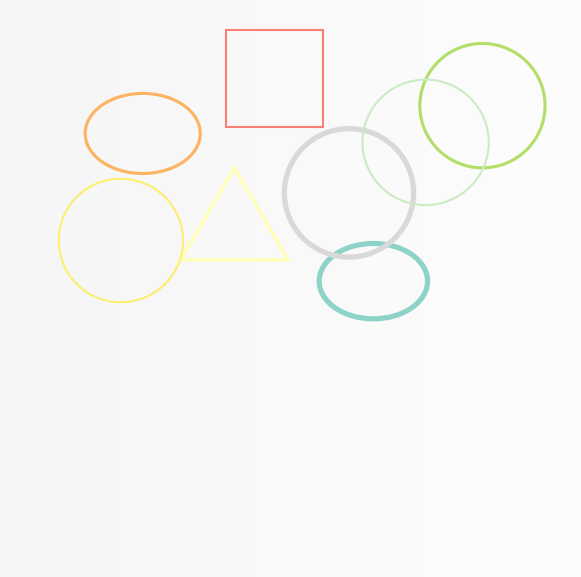[{"shape": "oval", "thickness": 2.5, "radius": 0.47, "center": [0.642, 0.512]}, {"shape": "triangle", "thickness": 1.5, "radius": 0.53, "center": [0.403, 0.602]}, {"shape": "square", "thickness": 1, "radius": 0.42, "center": [0.472, 0.863]}, {"shape": "oval", "thickness": 1.5, "radius": 0.5, "center": [0.246, 0.768]}, {"shape": "circle", "thickness": 1.5, "radius": 0.54, "center": [0.83, 0.816]}, {"shape": "circle", "thickness": 2.5, "radius": 0.56, "center": [0.6, 0.665]}, {"shape": "circle", "thickness": 1, "radius": 0.54, "center": [0.732, 0.753]}, {"shape": "circle", "thickness": 1, "radius": 0.53, "center": [0.208, 0.583]}]